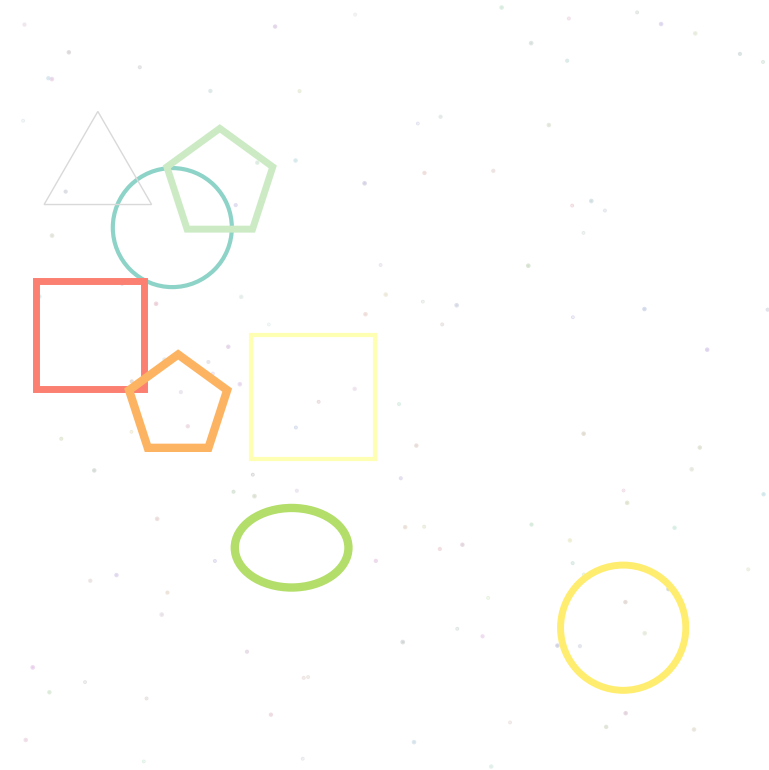[{"shape": "circle", "thickness": 1.5, "radius": 0.39, "center": [0.224, 0.704]}, {"shape": "square", "thickness": 1.5, "radius": 0.4, "center": [0.407, 0.484]}, {"shape": "square", "thickness": 2.5, "radius": 0.35, "center": [0.117, 0.565]}, {"shape": "pentagon", "thickness": 3, "radius": 0.34, "center": [0.231, 0.473]}, {"shape": "oval", "thickness": 3, "radius": 0.37, "center": [0.379, 0.289]}, {"shape": "triangle", "thickness": 0.5, "radius": 0.4, "center": [0.127, 0.775]}, {"shape": "pentagon", "thickness": 2.5, "radius": 0.36, "center": [0.285, 0.761]}, {"shape": "circle", "thickness": 2.5, "radius": 0.41, "center": [0.809, 0.185]}]